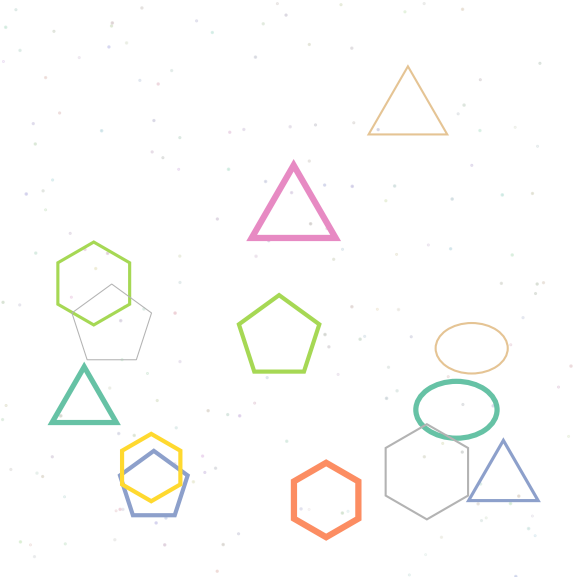[{"shape": "triangle", "thickness": 2.5, "radius": 0.32, "center": [0.146, 0.3]}, {"shape": "oval", "thickness": 2.5, "radius": 0.35, "center": [0.79, 0.29]}, {"shape": "hexagon", "thickness": 3, "radius": 0.32, "center": [0.565, 0.133]}, {"shape": "triangle", "thickness": 1.5, "radius": 0.35, "center": [0.872, 0.167]}, {"shape": "pentagon", "thickness": 2, "radius": 0.31, "center": [0.266, 0.157]}, {"shape": "triangle", "thickness": 3, "radius": 0.42, "center": [0.508, 0.629]}, {"shape": "hexagon", "thickness": 1.5, "radius": 0.36, "center": [0.162, 0.508]}, {"shape": "pentagon", "thickness": 2, "radius": 0.37, "center": [0.483, 0.415]}, {"shape": "hexagon", "thickness": 2, "radius": 0.29, "center": [0.262, 0.19]}, {"shape": "oval", "thickness": 1, "radius": 0.31, "center": [0.817, 0.396]}, {"shape": "triangle", "thickness": 1, "radius": 0.39, "center": [0.706, 0.806]}, {"shape": "pentagon", "thickness": 0.5, "radius": 0.36, "center": [0.193, 0.435]}, {"shape": "hexagon", "thickness": 1, "radius": 0.41, "center": [0.739, 0.182]}]